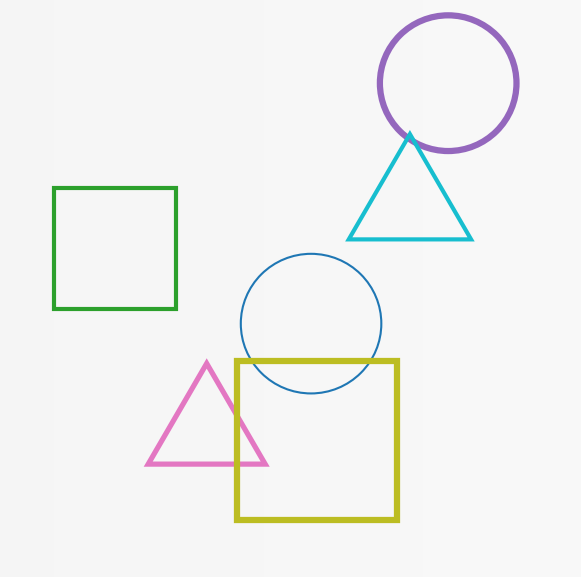[{"shape": "circle", "thickness": 1, "radius": 0.6, "center": [0.535, 0.439]}, {"shape": "square", "thickness": 2, "radius": 0.52, "center": [0.198, 0.569]}, {"shape": "circle", "thickness": 3, "radius": 0.59, "center": [0.771, 0.855]}, {"shape": "triangle", "thickness": 2.5, "radius": 0.58, "center": [0.356, 0.254]}, {"shape": "square", "thickness": 3, "radius": 0.69, "center": [0.546, 0.236]}, {"shape": "triangle", "thickness": 2, "radius": 0.61, "center": [0.705, 0.645]}]